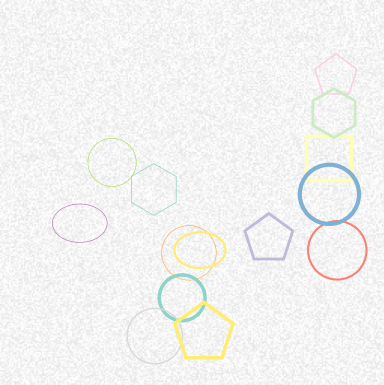[{"shape": "hexagon", "thickness": 0.5, "radius": 0.34, "center": [0.399, 0.508]}, {"shape": "circle", "thickness": 2.5, "radius": 0.3, "center": [0.473, 0.226]}, {"shape": "square", "thickness": 2.5, "radius": 0.29, "center": [0.853, 0.589]}, {"shape": "pentagon", "thickness": 2, "radius": 0.33, "center": [0.698, 0.38]}, {"shape": "circle", "thickness": 1.5, "radius": 0.38, "center": [0.876, 0.35]}, {"shape": "circle", "thickness": 3, "radius": 0.38, "center": [0.856, 0.495]}, {"shape": "circle", "thickness": 0.5, "radius": 0.35, "center": [0.491, 0.343]}, {"shape": "circle", "thickness": 0.5, "radius": 0.31, "center": [0.291, 0.578]}, {"shape": "pentagon", "thickness": 1, "radius": 0.29, "center": [0.872, 0.802]}, {"shape": "circle", "thickness": 1, "radius": 0.36, "center": [0.402, 0.127]}, {"shape": "oval", "thickness": 0.5, "radius": 0.36, "center": [0.207, 0.42]}, {"shape": "hexagon", "thickness": 2, "radius": 0.32, "center": [0.867, 0.706]}, {"shape": "pentagon", "thickness": 2.5, "radius": 0.4, "center": [0.53, 0.135]}, {"shape": "oval", "thickness": 1.5, "radius": 0.33, "center": [0.52, 0.35]}]